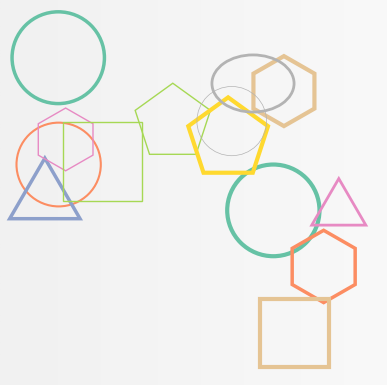[{"shape": "circle", "thickness": 2.5, "radius": 0.6, "center": [0.15, 0.85]}, {"shape": "circle", "thickness": 3, "radius": 0.6, "center": [0.705, 0.454]}, {"shape": "circle", "thickness": 1.5, "radius": 0.54, "center": [0.151, 0.573]}, {"shape": "hexagon", "thickness": 2.5, "radius": 0.47, "center": [0.835, 0.308]}, {"shape": "triangle", "thickness": 2.5, "radius": 0.52, "center": [0.116, 0.484]}, {"shape": "hexagon", "thickness": 1, "radius": 0.41, "center": [0.169, 0.638]}, {"shape": "triangle", "thickness": 2, "radius": 0.4, "center": [0.874, 0.456]}, {"shape": "square", "thickness": 1, "radius": 0.51, "center": [0.264, 0.58]}, {"shape": "pentagon", "thickness": 1, "radius": 0.51, "center": [0.446, 0.682]}, {"shape": "pentagon", "thickness": 3, "radius": 0.54, "center": [0.589, 0.639]}, {"shape": "hexagon", "thickness": 3, "radius": 0.45, "center": [0.733, 0.763]}, {"shape": "square", "thickness": 3, "radius": 0.44, "center": [0.759, 0.136]}, {"shape": "oval", "thickness": 2, "radius": 0.53, "center": [0.653, 0.783]}, {"shape": "circle", "thickness": 0.5, "radius": 0.45, "center": [0.598, 0.685]}]